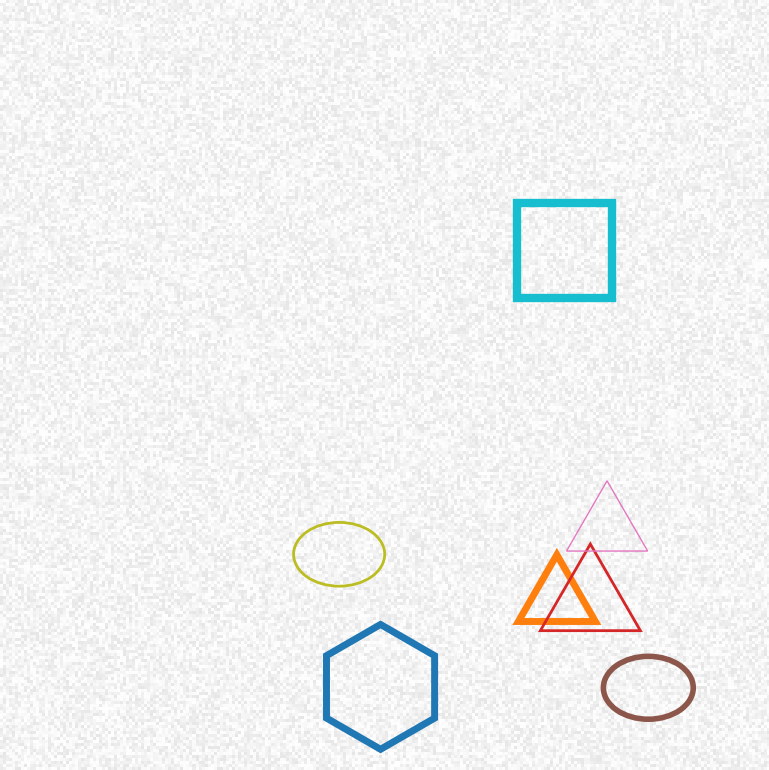[{"shape": "hexagon", "thickness": 2.5, "radius": 0.41, "center": [0.494, 0.108]}, {"shape": "triangle", "thickness": 2.5, "radius": 0.29, "center": [0.723, 0.222]}, {"shape": "triangle", "thickness": 1, "radius": 0.38, "center": [0.767, 0.218]}, {"shape": "oval", "thickness": 2, "radius": 0.29, "center": [0.842, 0.107]}, {"shape": "triangle", "thickness": 0.5, "radius": 0.3, "center": [0.788, 0.315]}, {"shape": "oval", "thickness": 1, "radius": 0.3, "center": [0.44, 0.28]}, {"shape": "square", "thickness": 3, "radius": 0.31, "center": [0.733, 0.675]}]